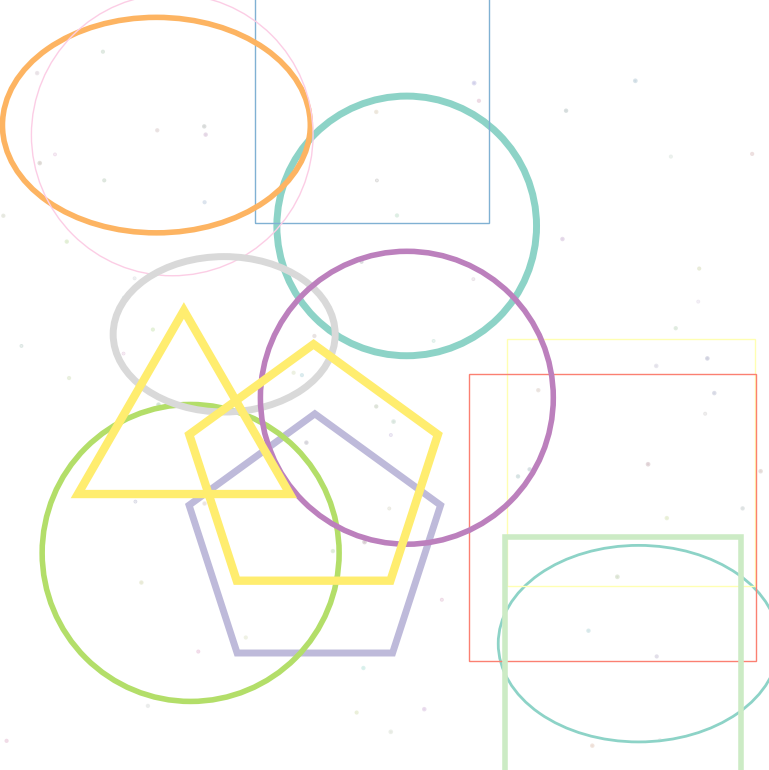[{"shape": "oval", "thickness": 1, "radius": 0.91, "center": [0.829, 0.164]}, {"shape": "circle", "thickness": 2.5, "radius": 0.84, "center": [0.528, 0.707]}, {"shape": "square", "thickness": 0.5, "radius": 0.8, "center": [0.82, 0.4]}, {"shape": "pentagon", "thickness": 2.5, "radius": 0.86, "center": [0.409, 0.291]}, {"shape": "square", "thickness": 0.5, "radius": 0.93, "center": [0.795, 0.328]}, {"shape": "square", "thickness": 0.5, "radius": 0.76, "center": [0.483, 0.862]}, {"shape": "oval", "thickness": 2, "radius": 1.0, "center": [0.203, 0.838]}, {"shape": "circle", "thickness": 2, "radius": 0.96, "center": [0.248, 0.282]}, {"shape": "circle", "thickness": 0.5, "radius": 0.91, "center": [0.224, 0.825]}, {"shape": "oval", "thickness": 2.5, "radius": 0.72, "center": [0.291, 0.566]}, {"shape": "circle", "thickness": 2, "radius": 0.95, "center": [0.528, 0.483]}, {"shape": "square", "thickness": 2, "radius": 0.77, "center": [0.809, 0.149]}, {"shape": "pentagon", "thickness": 3, "radius": 0.85, "center": [0.407, 0.383]}, {"shape": "triangle", "thickness": 3, "radius": 0.79, "center": [0.239, 0.438]}]